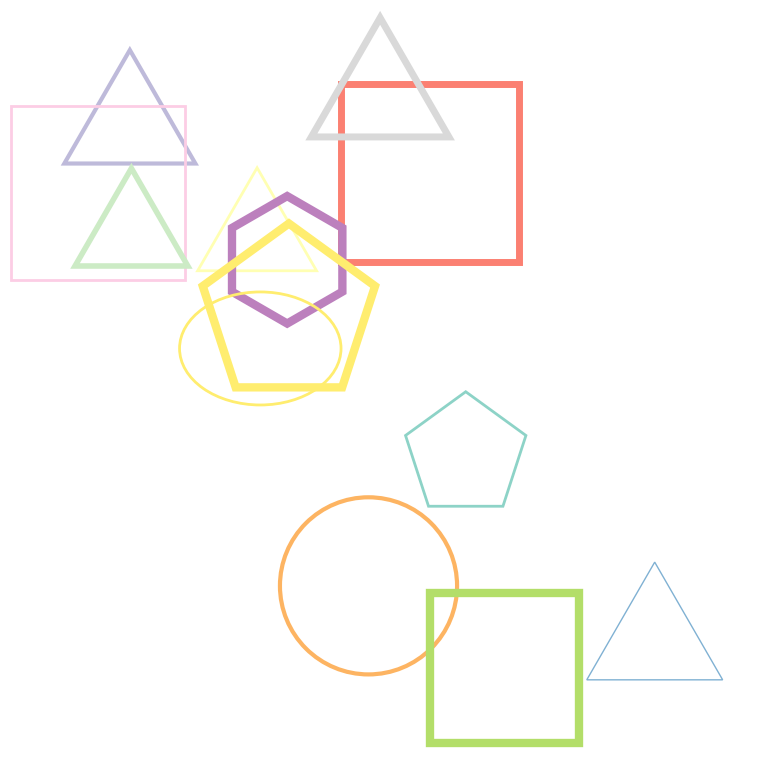[{"shape": "pentagon", "thickness": 1, "radius": 0.41, "center": [0.605, 0.409]}, {"shape": "triangle", "thickness": 1, "radius": 0.45, "center": [0.334, 0.693]}, {"shape": "triangle", "thickness": 1.5, "radius": 0.49, "center": [0.169, 0.837]}, {"shape": "square", "thickness": 2.5, "radius": 0.58, "center": [0.558, 0.775]}, {"shape": "triangle", "thickness": 0.5, "radius": 0.51, "center": [0.85, 0.168]}, {"shape": "circle", "thickness": 1.5, "radius": 0.58, "center": [0.479, 0.239]}, {"shape": "square", "thickness": 3, "radius": 0.49, "center": [0.655, 0.132]}, {"shape": "square", "thickness": 1, "radius": 0.57, "center": [0.127, 0.749]}, {"shape": "triangle", "thickness": 2.5, "radius": 0.52, "center": [0.494, 0.874]}, {"shape": "hexagon", "thickness": 3, "radius": 0.41, "center": [0.373, 0.663]}, {"shape": "triangle", "thickness": 2, "radius": 0.42, "center": [0.171, 0.697]}, {"shape": "pentagon", "thickness": 3, "radius": 0.59, "center": [0.375, 0.592]}, {"shape": "oval", "thickness": 1, "radius": 0.52, "center": [0.338, 0.547]}]